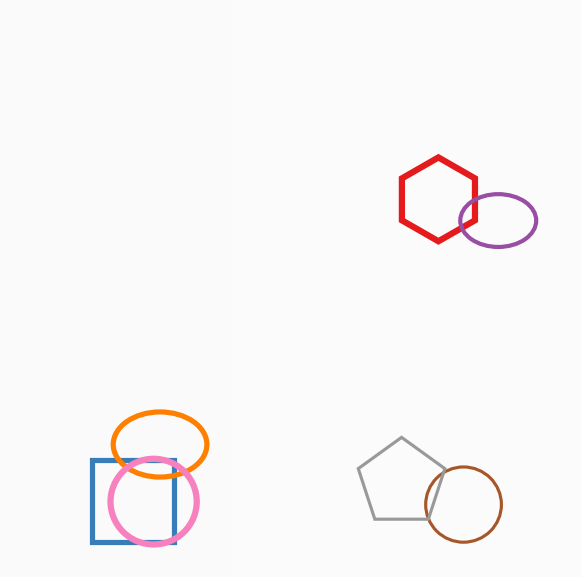[{"shape": "hexagon", "thickness": 3, "radius": 0.36, "center": [0.754, 0.654]}, {"shape": "square", "thickness": 2.5, "radius": 0.36, "center": [0.229, 0.132]}, {"shape": "oval", "thickness": 2, "radius": 0.33, "center": [0.857, 0.617]}, {"shape": "oval", "thickness": 2.5, "radius": 0.4, "center": [0.275, 0.229]}, {"shape": "circle", "thickness": 1.5, "radius": 0.33, "center": [0.797, 0.125]}, {"shape": "circle", "thickness": 3, "radius": 0.37, "center": [0.264, 0.131]}, {"shape": "pentagon", "thickness": 1.5, "radius": 0.39, "center": [0.691, 0.163]}]